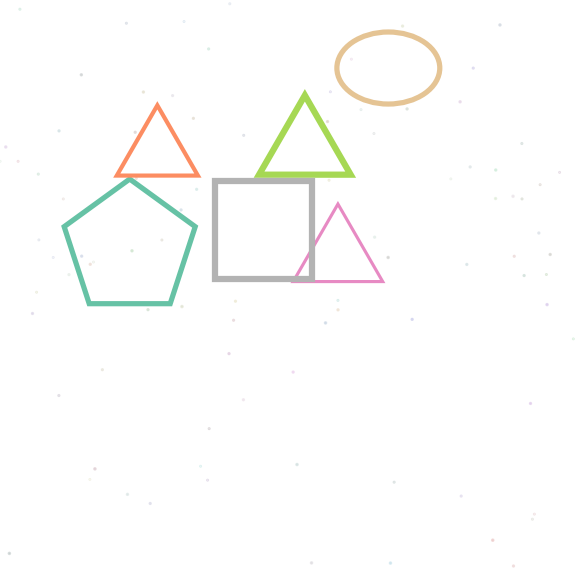[{"shape": "pentagon", "thickness": 2.5, "radius": 0.6, "center": [0.225, 0.57]}, {"shape": "triangle", "thickness": 2, "radius": 0.41, "center": [0.272, 0.736]}, {"shape": "triangle", "thickness": 1.5, "radius": 0.45, "center": [0.585, 0.556]}, {"shape": "triangle", "thickness": 3, "radius": 0.46, "center": [0.528, 0.742]}, {"shape": "oval", "thickness": 2.5, "radius": 0.45, "center": [0.672, 0.881]}, {"shape": "square", "thickness": 3, "radius": 0.42, "center": [0.456, 0.601]}]